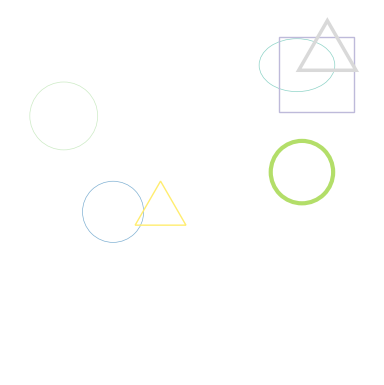[{"shape": "oval", "thickness": 0.5, "radius": 0.49, "center": [0.771, 0.831]}, {"shape": "square", "thickness": 1, "radius": 0.49, "center": [0.823, 0.807]}, {"shape": "circle", "thickness": 0.5, "radius": 0.4, "center": [0.294, 0.45]}, {"shape": "circle", "thickness": 3, "radius": 0.41, "center": [0.784, 0.553]}, {"shape": "triangle", "thickness": 2.5, "radius": 0.43, "center": [0.85, 0.86]}, {"shape": "circle", "thickness": 0.5, "radius": 0.44, "center": [0.166, 0.699]}, {"shape": "triangle", "thickness": 1, "radius": 0.38, "center": [0.417, 0.453]}]